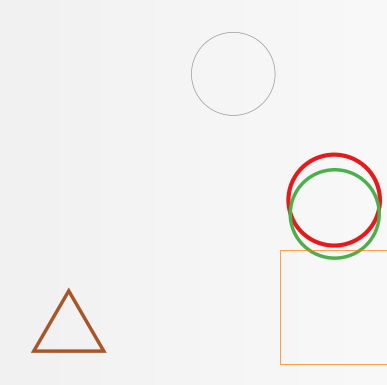[{"shape": "circle", "thickness": 3, "radius": 0.59, "center": [0.862, 0.48]}, {"shape": "circle", "thickness": 2.5, "radius": 0.57, "center": [0.864, 0.444]}, {"shape": "square", "thickness": 0.5, "radius": 0.74, "center": [0.869, 0.203]}, {"shape": "triangle", "thickness": 2.5, "radius": 0.52, "center": [0.177, 0.14]}, {"shape": "circle", "thickness": 0.5, "radius": 0.54, "center": [0.602, 0.808]}]